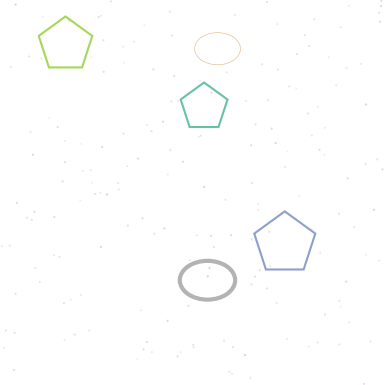[{"shape": "pentagon", "thickness": 1.5, "radius": 0.32, "center": [0.53, 0.722]}, {"shape": "pentagon", "thickness": 1.5, "radius": 0.42, "center": [0.74, 0.368]}, {"shape": "pentagon", "thickness": 1.5, "radius": 0.37, "center": [0.17, 0.884]}, {"shape": "oval", "thickness": 0.5, "radius": 0.3, "center": [0.565, 0.874]}, {"shape": "oval", "thickness": 3, "radius": 0.36, "center": [0.539, 0.272]}]